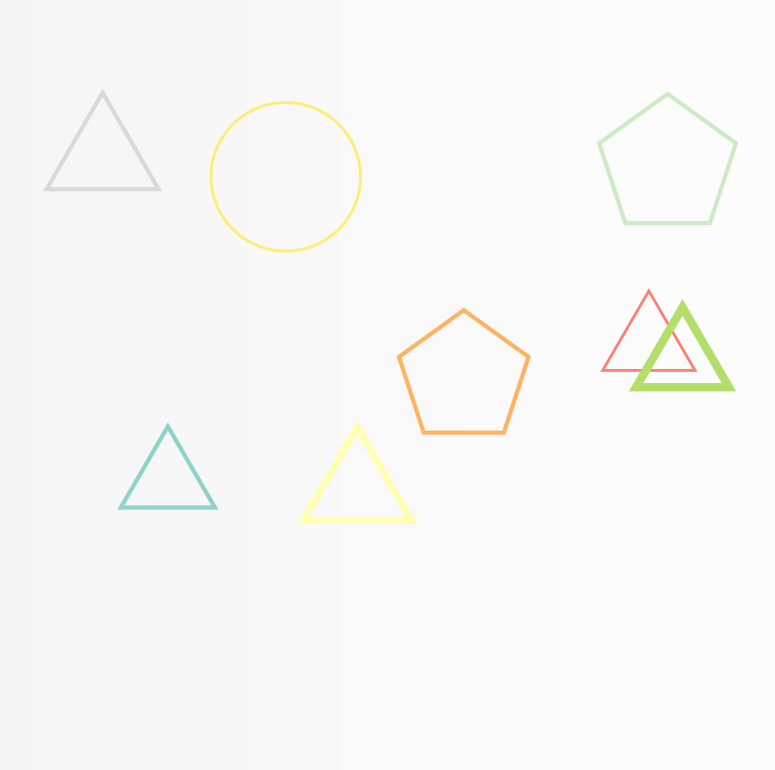[{"shape": "triangle", "thickness": 1.5, "radius": 0.35, "center": [0.217, 0.376]}, {"shape": "triangle", "thickness": 2.5, "radius": 0.4, "center": [0.461, 0.365]}, {"shape": "triangle", "thickness": 1, "radius": 0.34, "center": [0.837, 0.553]}, {"shape": "pentagon", "thickness": 1.5, "radius": 0.44, "center": [0.598, 0.509]}, {"shape": "triangle", "thickness": 3, "radius": 0.35, "center": [0.881, 0.532]}, {"shape": "triangle", "thickness": 1.5, "radius": 0.42, "center": [0.132, 0.796]}, {"shape": "pentagon", "thickness": 1.5, "radius": 0.46, "center": [0.861, 0.785]}, {"shape": "circle", "thickness": 1, "radius": 0.48, "center": [0.369, 0.77]}]